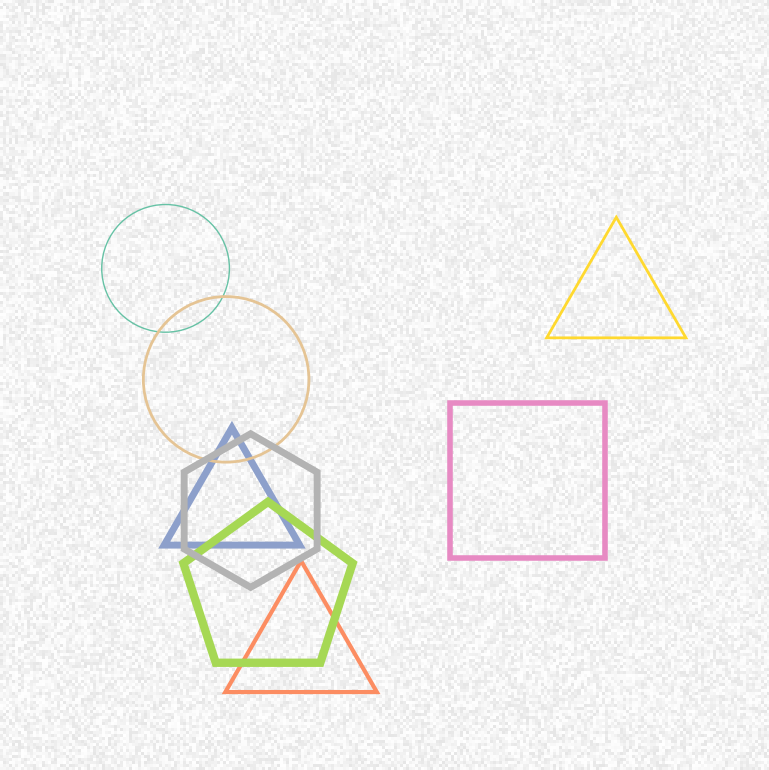[{"shape": "circle", "thickness": 0.5, "radius": 0.41, "center": [0.215, 0.651]}, {"shape": "triangle", "thickness": 1.5, "radius": 0.57, "center": [0.391, 0.158]}, {"shape": "triangle", "thickness": 2.5, "radius": 0.51, "center": [0.301, 0.343]}, {"shape": "square", "thickness": 2, "radius": 0.5, "center": [0.685, 0.376]}, {"shape": "pentagon", "thickness": 3, "radius": 0.58, "center": [0.348, 0.233]}, {"shape": "triangle", "thickness": 1, "radius": 0.52, "center": [0.8, 0.613]}, {"shape": "circle", "thickness": 1, "radius": 0.54, "center": [0.294, 0.507]}, {"shape": "hexagon", "thickness": 2.5, "radius": 0.5, "center": [0.326, 0.337]}]